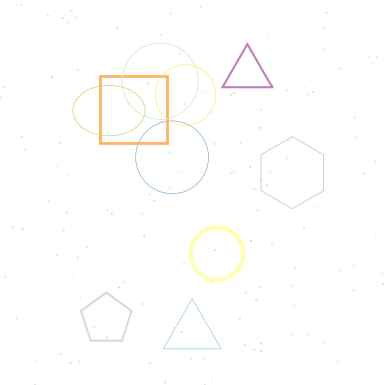[{"shape": "triangle", "thickness": 0.5, "radius": 0.43, "center": [0.499, 0.137]}, {"shape": "circle", "thickness": 3, "radius": 0.34, "center": [0.564, 0.341]}, {"shape": "hexagon", "thickness": 0.5, "radius": 0.47, "center": [0.759, 0.551]}, {"shape": "circle", "thickness": 0.5, "radius": 0.47, "center": [0.447, 0.591]}, {"shape": "square", "thickness": 2, "radius": 0.43, "center": [0.347, 0.715]}, {"shape": "oval", "thickness": 0.5, "radius": 0.47, "center": [0.283, 0.713]}, {"shape": "pentagon", "thickness": 1.5, "radius": 0.35, "center": [0.276, 0.171]}, {"shape": "triangle", "thickness": 1.5, "radius": 0.37, "center": [0.642, 0.811]}, {"shape": "circle", "thickness": 0.5, "radius": 0.49, "center": [0.416, 0.789]}, {"shape": "circle", "thickness": 0.5, "radius": 0.39, "center": [0.482, 0.753]}]